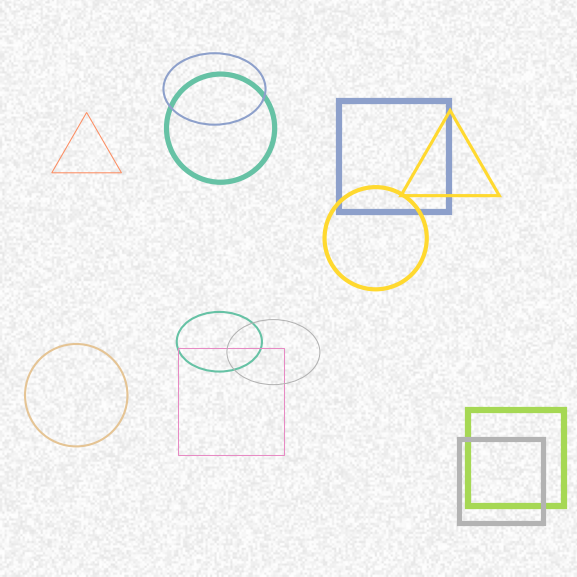[{"shape": "circle", "thickness": 2.5, "radius": 0.47, "center": [0.382, 0.777]}, {"shape": "oval", "thickness": 1, "radius": 0.37, "center": [0.38, 0.407]}, {"shape": "triangle", "thickness": 0.5, "radius": 0.35, "center": [0.15, 0.735]}, {"shape": "oval", "thickness": 1, "radius": 0.44, "center": [0.371, 0.845]}, {"shape": "square", "thickness": 3, "radius": 0.48, "center": [0.682, 0.728]}, {"shape": "square", "thickness": 0.5, "radius": 0.46, "center": [0.401, 0.304]}, {"shape": "square", "thickness": 3, "radius": 0.42, "center": [0.894, 0.206]}, {"shape": "circle", "thickness": 2, "radius": 0.44, "center": [0.65, 0.587]}, {"shape": "triangle", "thickness": 1.5, "radius": 0.49, "center": [0.779, 0.71]}, {"shape": "circle", "thickness": 1, "radius": 0.44, "center": [0.132, 0.315]}, {"shape": "square", "thickness": 2.5, "radius": 0.36, "center": [0.868, 0.166]}, {"shape": "oval", "thickness": 0.5, "radius": 0.4, "center": [0.473, 0.389]}]